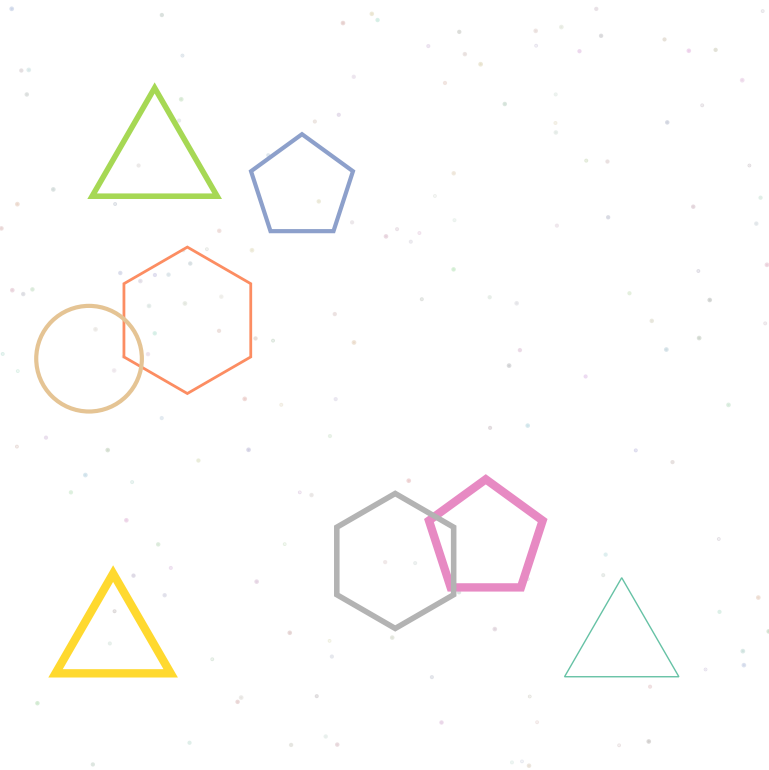[{"shape": "triangle", "thickness": 0.5, "radius": 0.43, "center": [0.807, 0.164]}, {"shape": "hexagon", "thickness": 1, "radius": 0.48, "center": [0.243, 0.584]}, {"shape": "pentagon", "thickness": 1.5, "radius": 0.35, "center": [0.392, 0.756]}, {"shape": "pentagon", "thickness": 3, "radius": 0.39, "center": [0.631, 0.3]}, {"shape": "triangle", "thickness": 2, "radius": 0.47, "center": [0.201, 0.792]}, {"shape": "triangle", "thickness": 3, "radius": 0.43, "center": [0.147, 0.169]}, {"shape": "circle", "thickness": 1.5, "radius": 0.34, "center": [0.116, 0.534]}, {"shape": "hexagon", "thickness": 2, "radius": 0.44, "center": [0.513, 0.271]}]